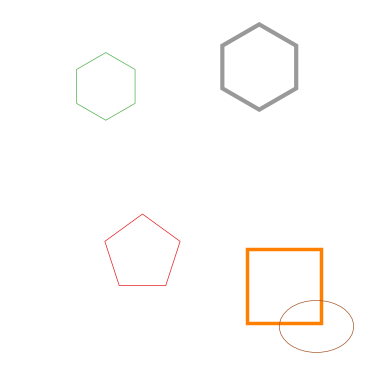[{"shape": "pentagon", "thickness": 0.5, "radius": 0.51, "center": [0.37, 0.341]}, {"shape": "hexagon", "thickness": 0.5, "radius": 0.44, "center": [0.275, 0.776]}, {"shape": "square", "thickness": 2.5, "radius": 0.48, "center": [0.737, 0.258]}, {"shape": "oval", "thickness": 0.5, "radius": 0.48, "center": [0.822, 0.152]}, {"shape": "hexagon", "thickness": 3, "radius": 0.55, "center": [0.673, 0.826]}]